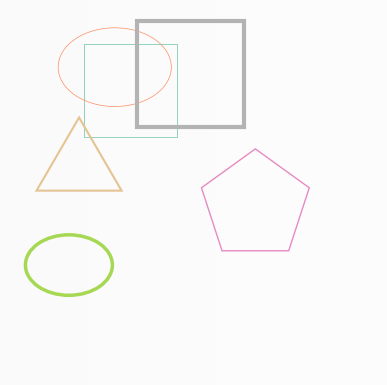[{"shape": "square", "thickness": 0.5, "radius": 0.6, "center": [0.338, 0.765]}, {"shape": "oval", "thickness": 0.5, "radius": 0.73, "center": [0.296, 0.826]}, {"shape": "pentagon", "thickness": 1, "radius": 0.73, "center": [0.659, 0.467]}, {"shape": "oval", "thickness": 2.5, "radius": 0.56, "center": [0.178, 0.312]}, {"shape": "triangle", "thickness": 1.5, "radius": 0.63, "center": [0.204, 0.568]}, {"shape": "square", "thickness": 3, "radius": 0.69, "center": [0.492, 0.808]}]